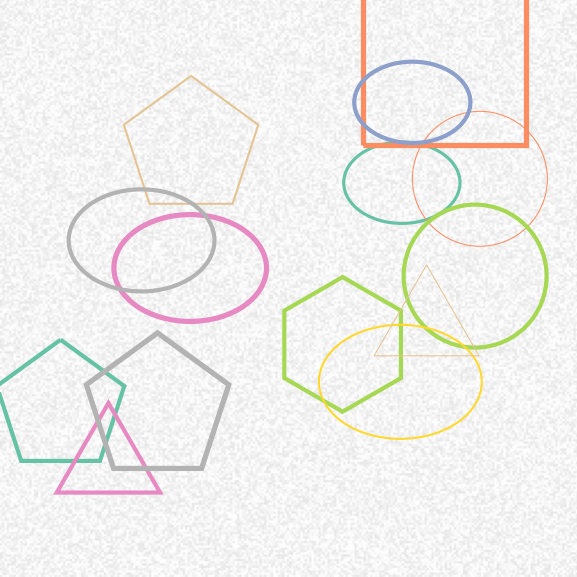[{"shape": "pentagon", "thickness": 2, "radius": 0.58, "center": [0.105, 0.295]}, {"shape": "oval", "thickness": 1.5, "radius": 0.5, "center": [0.696, 0.683]}, {"shape": "square", "thickness": 2.5, "radius": 0.7, "center": [0.769, 0.889]}, {"shape": "circle", "thickness": 0.5, "radius": 0.58, "center": [0.831, 0.69]}, {"shape": "oval", "thickness": 2, "radius": 0.5, "center": [0.714, 0.822]}, {"shape": "oval", "thickness": 2.5, "radius": 0.66, "center": [0.329, 0.535]}, {"shape": "triangle", "thickness": 2, "radius": 0.52, "center": [0.188, 0.198]}, {"shape": "hexagon", "thickness": 2, "radius": 0.58, "center": [0.593, 0.403]}, {"shape": "circle", "thickness": 2, "radius": 0.62, "center": [0.823, 0.521]}, {"shape": "oval", "thickness": 1, "radius": 0.71, "center": [0.693, 0.338]}, {"shape": "pentagon", "thickness": 1, "radius": 0.61, "center": [0.331, 0.745]}, {"shape": "triangle", "thickness": 0.5, "radius": 0.52, "center": [0.739, 0.436]}, {"shape": "oval", "thickness": 2, "radius": 0.63, "center": [0.245, 0.583]}, {"shape": "pentagon", "thickness": 2.5, "radius": 0.65, "center": [0.273, 0.293]}]